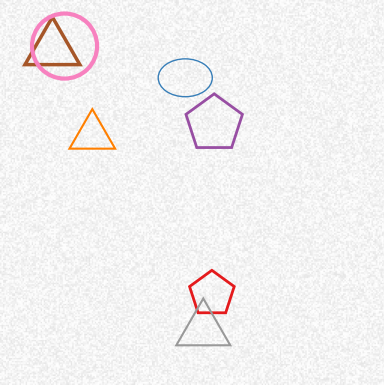[{"shape": "pentagon", "thickness": 2, "radius": 0.3, "center": [0.55, 0.237]}, {"shape": "oval", "thickness": 1, "radius": 0.35, "center": [0.481, 0.798]}, {"shape": "pentagon", "thickness": 2, "radius": 0.39, "center": [0.556, 0.679]}, {"shape": "triangle", "thickness": 1.5, "radius": 0.34, "center": [0.24, 0.648]}, {"shape": "triangle", "thickness": 2.5, "radius": 0.41, "center": [0.136, 0.873]}, {"shape": "circle", "thickness": 3, "radius": 0.42, "center": [0.168, 0.88]}, {"shape": "triangle", "thickness": 1.5, "radius": 0.4, "center": [0.528, 0.144]}]